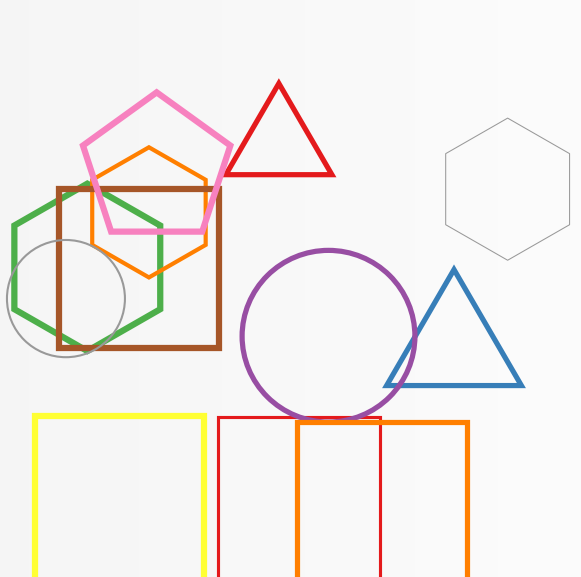[{"shape": "triangle", "thickness": 2.5, "radius": 0.53, "center": [0.48, 0.749]}, {"shape": "square", "thickness": 1.5, "radius": 0.7, "center": [0.514, 0.138]}, {"shape": "triangle", "thickness": 2.5, "radius": 0.67, "center": [0.781, 0.398]}, {"shape": "hexagon", "thickness": 3, "radius": 0.72, "center": [0.15, 0.536]}, {"shape": "circle", "thickness": 2.5, "radius": 0.74, "center": [0.565, 0.417]}, {"shape": "square", "thickness": 2.5, "radius": 0.73, "center": [0.657, 0.123]}, {"shape": "hexagon", "thickness": 2, "radius": 0.56, "center": [0.256, 0.631]}, {"shape": "square", "thickness": 3, "radius": 0.73, "center": [0.205, 0.133]}, {"shape": "square", "thickness": 3, "radius": 0.69, "center": [0.24, 0.534]}, {"shape": "pentagon", "thickness": 3, "radius": 0.67, "center": [0.27, 0.706]}, {"shape": "hexagon", "thickness": 0.5, "radius": 0.62, "center": [0.873, 0.672]}, {"shape": "circle", "thickness": 1, "radius": 0.51, "center": [0.113, 0.482]}]